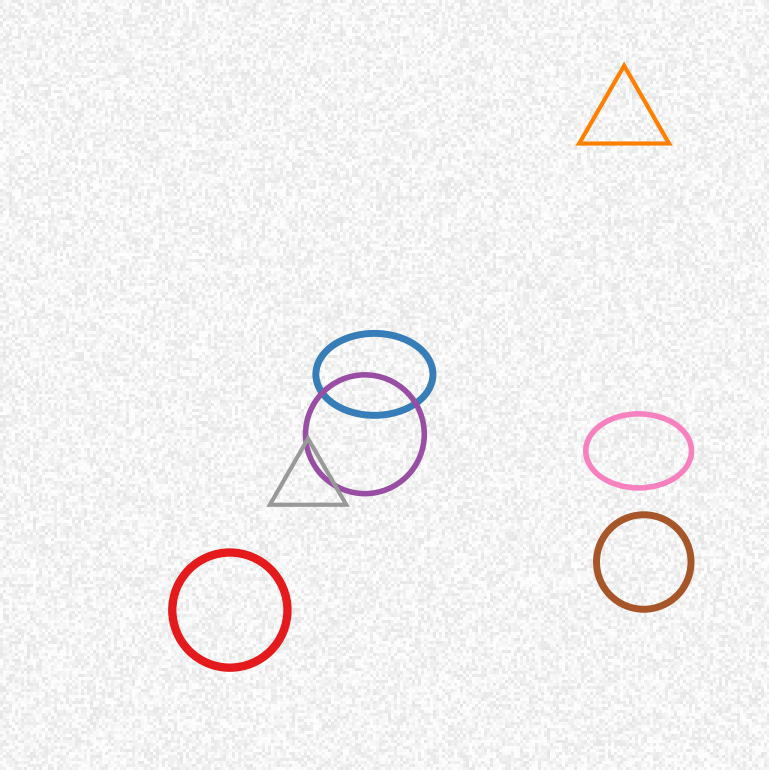[{"shape": "circle", "thickness": 3, "radius": 0.37, "center": [0.299, 0.208]}, {"shape": "oval", "thickness": 2.5, "radius": 0.38, "center": [0.486, 0.514]}, {"shape": "circle", "thickness": 2, "radius": 0.39, "center": [0.474, 0.436]}, {"shape": "triangle", "thickness": 1.5, "radius": 0.34, "center": [0.811, 0.847]}, {"shape": "circle", "thickness": 2.5, "radius": 0.31, "center": [0.836, 0.27]}, {"shape": "oval", "thickness": 2, "radius": 0.34, "center": [0.829, 0.414]}, {"shape": "triangle", "thickness": 1.5, "radius": 0.29, "center": [0.4, 0.373]}]